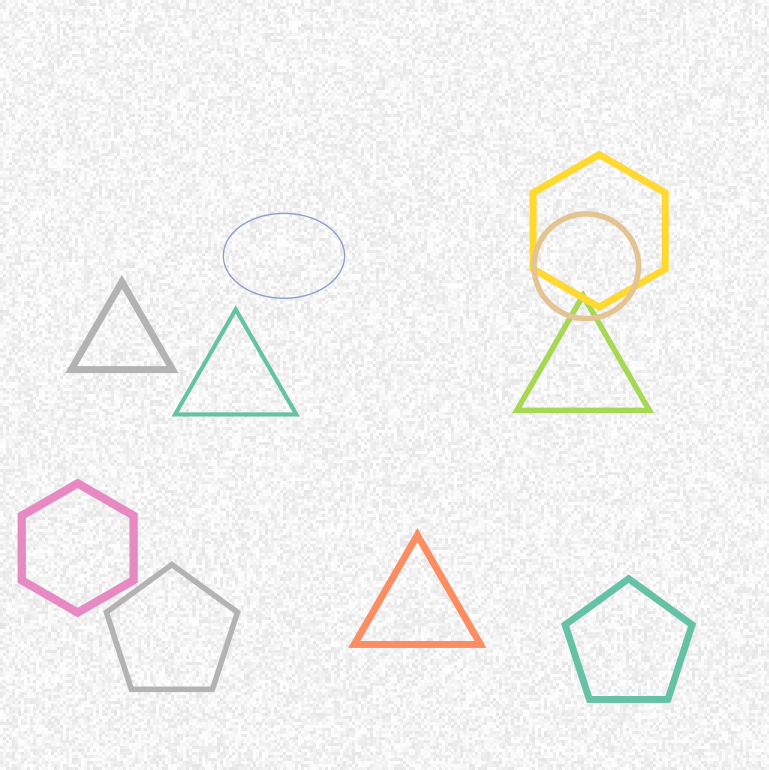[{"shape": "triangle", "thickness": 1.5, "radius": 0.45, "center": [0.306, 0.507]}, {"shape": "pentagon", "thickness": 2.5, "radius": 0.43, "center": [0.816, 0.162]}, {"shape": "triangle", "thickness": 2.5, "radius": 0.47, "center": [0.542, 0.21]}, {"shape": "oval", "thickness": 0.5, "radius": 0.39, "center": [0.369, 0.668]}, {"shape": "hexagon", "thickness": 3, "radius": 0.42, "center": [0.101, 0.288]}, {"shape": "triangle", "thickness": 2, "radius": 0.5, "center": [0.757, 0.517]}, {"shape": "hexagon", "thickness": 2.5, "radius": 0.5, "center": [0.778, 0.7]}, {"shape": "circle", "thickness": 2, "radius": 0.34, "center": [0.761, 0.654]}, {"shape": "pentagon", "thickness": 2, "radius": 0.45, "center": [0.223, 0.177]}, {"shape": "triangle", "thickness": 2.5, "radius": 0.38, "center": [0.158, 0.558]}]